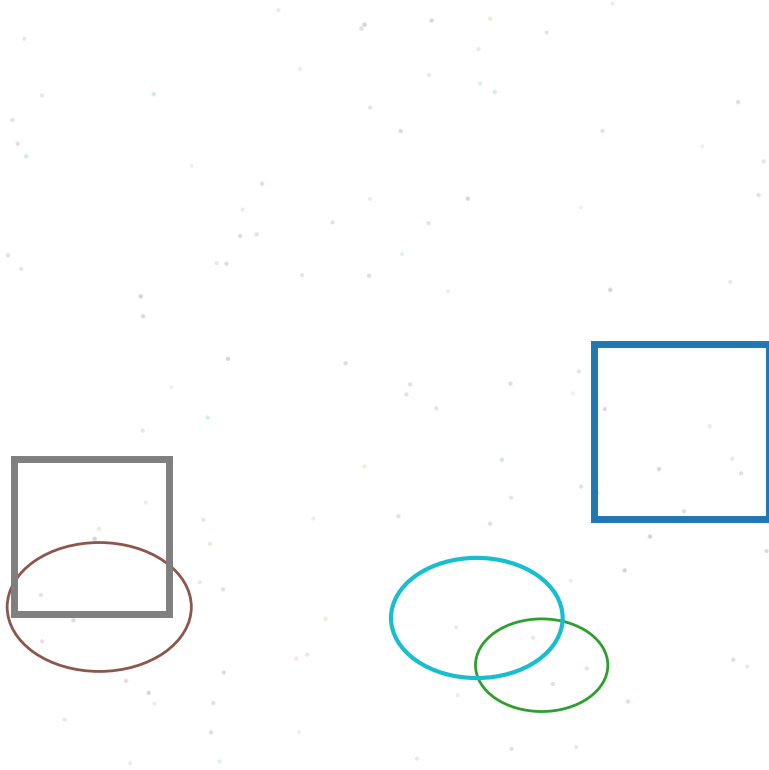[{"shape": "square", "thickness": 2.5, "radius": 0.57, "center": [0.885, 0.44]}, {"shape": "oval", "thickness": 1, "radius": 0.43, "center": [0.703, 0.136]}, {"shape": "oval", "thickness": 1, "radius": 0.6, "center": [0.129, 0.212]}, {"shape": "square", "thickness": 2.5, "radius": 0.51, "center": [0.119, 0.303]}, {"shape": "oval", "thickness": 1.5, "radius": 0.56, "center": [0.619, 0.197]}]